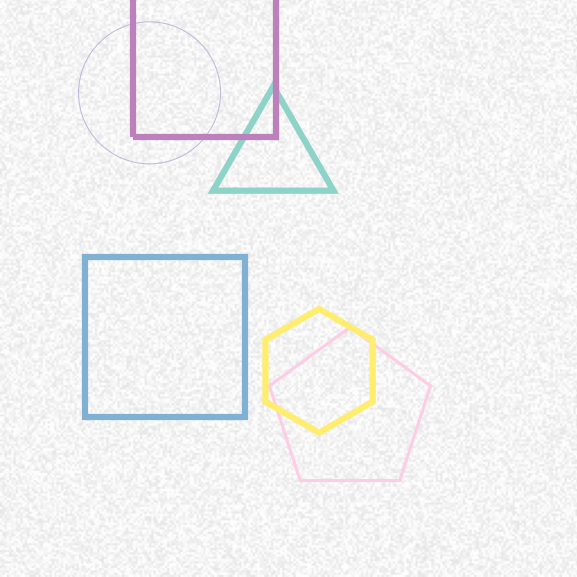[{"shape": "triangle", "thickness": 3, "radius": 0.6, "center": [0.473, 0.729]}, {"shape": "circle", "thickness": 0.5, "radius": 0.61, "center": [0.259, 0.838]}, {"shape": "square", "thickness": 3, "radius": 0.69, "center": [0.286, 0.415]}, {"shape": "pentagon", "thickness": 1.5, "radius": 0.73, "center": [0.606, 0.286]}, {"shape": "square", "thickness": 3, "radius": 0.62, "center": [0.354, 0.886]}, {"shape": "hexagon", "thickness": 3, "radius": 0.54, "center": [0.552, 0.357]}]